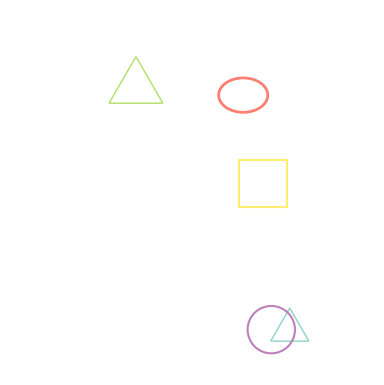[{"shape": "triangle", "thickness": 1, "radius": 0.29, "center": [0.753, 0.143]}, {"shape": "oval", "thickness": 2, "radius": 0.32, "center": [0.632, 0.753]}, {"shape": "triangle", "thickness": 1, "radius": 0.4, "center": [0.353, 0.772]}, {"shape": "circle", "thickness": 1.5, "radius": 0.31, "center": [0.705, 0.144]}, {"shape": "square", "thickness": 1.5, "radius": 0.31, "center": [0.684, 0.524]}]